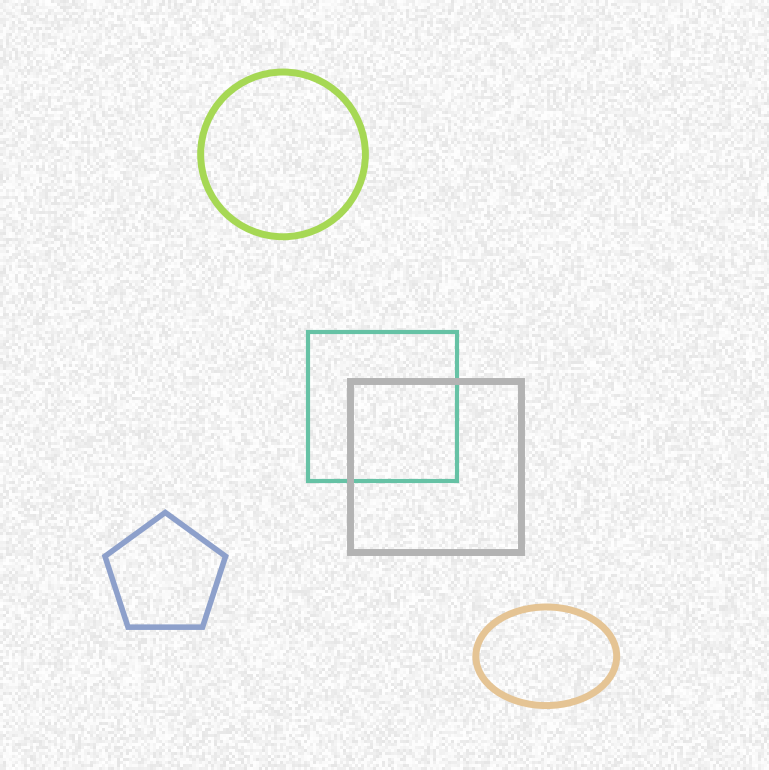[{"shape": "square", "thickness": 1.5, "radius": 0.48, "center": [0.497, 0.472]}, {"shape": "pentagon", "thickness": 2, "radius": 0.41, "center": [0.215, 0.252]}, {"shape": "circle", "thickness": 2.5, "radius": 0.53, "center": [0.368, 0.799]}, {"shape": "oval", "thickness": 2.5, "radius": 0.46, "center": [0.709, 0.148]}, {"shape": "square", "thickness": 2.5, "radius": 0.56, "center": [0.565, 0.394]}]